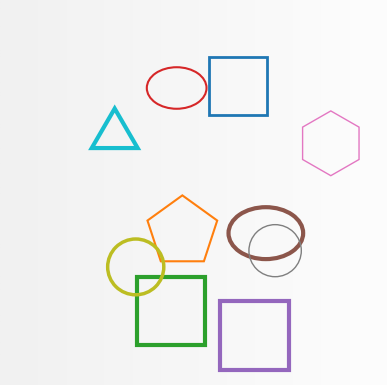[{"shape": "square", "thickness": 2, "radius": 0.38, "center": [0.614, 0.776]}, {"shape": "pentagon", "thickness": 1.5, "radius": 0.47, "center": [0.471, 0.398]}, {"shape": "square", "thickness": 3, "radius": 0.44, "center": [0.441, 0.193]}, {"shape": "oval", "thickness": 1.5, "radius": 0.39, "center": [0.456, 0.771]}, {"shape": "square", "thickness": 3, "radius": 0.45, "center": [0.657, 0.128]}, {"shape": "oval", "thickness": 3, "radius": 0.48, "center": [0.686, 0.394]}, {"shape": "hexagon", "thickness": 1, "radius": 0.42, "center": [0.854, 0.628]}, {"shape": "circle", "thickness": 1, "radius": 0.34, "center": [0.71, 0.349]}, {"shape": "circle", "thickness": 2.5, "radius": 0.36, "center": [0.35, 0.307]}, {"shape": "triangle", "thickness": 3, "radius": 0.34, "center": [0.296, 0.65]}]